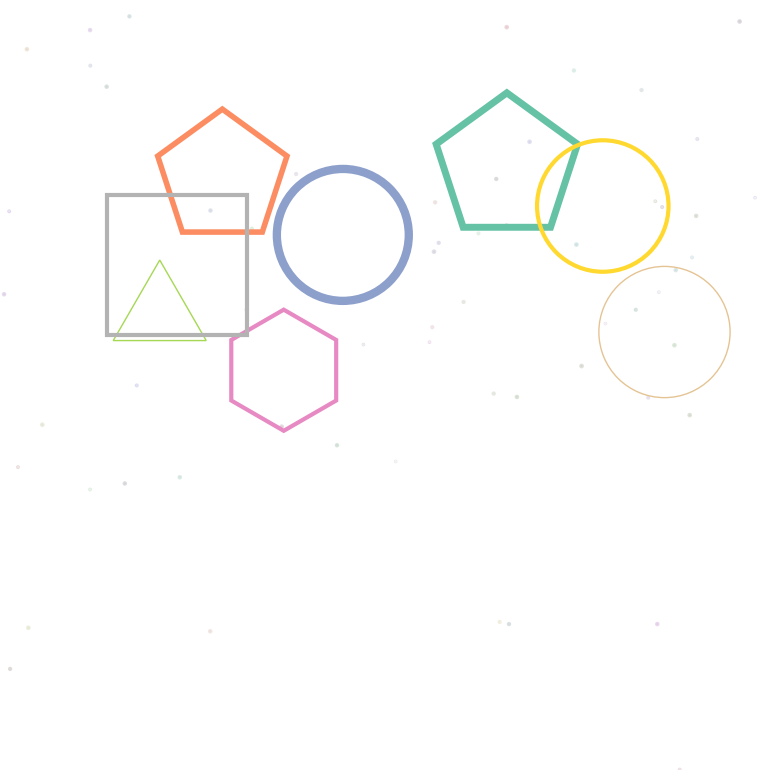[{"shape": "pentagon", "thickness": 2.5, "radius": 0.48, "center": [0.658, 0.783]}, {"shape": "pentagon", "thickness": 2, "radius": 0.44, "center": [0.289, 0.77]}, {"shape": "circle", "thickness": 3, "radius": 0.43, "center": [0.445, 0.695]}, {"shape": "hexagon", "thickness": 1.5, "radius": 0.39, "center": [0.368, 0.519]}, {"shape": "triangle", "thickness": 0.5, "radius": 0.35, "center": [0.207, 0.593]}, {"shape": "circle", "thickness": 1.5, "radius": 0.43, "center": [0.783, 0.732]}, {"shape": "circle", "thickness": 0.5, "radius": 0.43, "center": [0.863, 0.569]}, {"shape": "square", "thickness": 1.5, "radius": 0.45, "center": [0.23, 0.656]}]